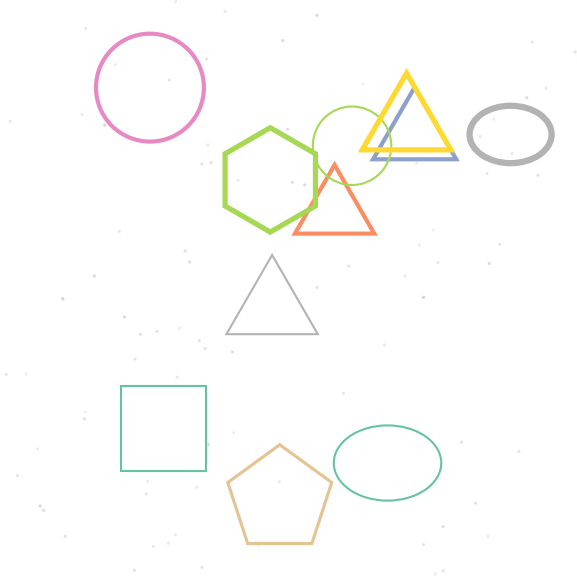[{"shape": "oval", "thickness": 1, "radius": 0.47, "center": [0.671, 0.197]}, {"shape": "square", "thickness": 1, "radius": 0.37, "center": [0.283, 0.257]}, {"shape": "triangle", "thickness": 2, "radius": 0.4, "center": [0.579, 0.634]}, {"shape": "triangle", "thickness": 2, "radius": 0.42, "center": [0.718, 0.765]}, {"shape": "circle", "thickness": 2, "radius": 0.47, "center": [0.26, 0.847]}, {"shape": "circle", "thickness": 1, "radius": 0.34, "center": [0.61, 0.747]}, {"shape": "hexagon", "thickness": 2.5, "radius": 0.45, "center": [0.468, 0.688]}, {"shape": "triangle", "thickness": 2.5, "radius": 0.44, "center": [0.704, 0.784]}, {"shape": "pentagon", "thickness": 1.5, "radius": 0.47, "center": [0.484, 0.134]}, {"shape": "triangle", "thickness": 1, "radius": 0.46, "center": [0.471, 0.466]}, {"shape": "oval", "thickness": 3, "radius": 0.36, "center": [0.884, 0.766]}]